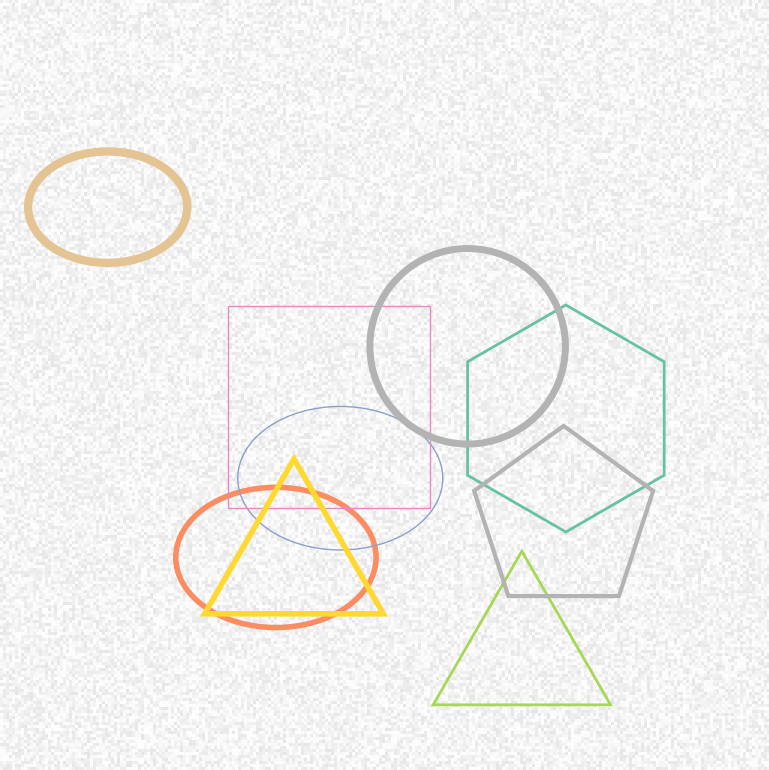[{"shape": "hexagon", "thickness": 1, "radius": 0.74, "center": [0.735, 0.456]}, {"shape": "oval", "thickness": 2, "radius": 0.65, "center": [0.358, 0.276]}, {"shape": "oval", "thickness": 0.5, "radius": 0.67, "center": [0.442, 0.379]}, {"shape": "square", "thickness": 0.5, "radius": 0.65, "center": [0.427, 0.472]}, {"shape": "triangle", "thickness": 1, "radius": 0.67, "center": [0.678, 0.151]}, {"shape": "triangle", "thickness": 2, "radius": 0.67, "center": [0.382, 0.27]}, {"shape": "oval", "thickness": 3, "radius": 0.52, "center": [0.14, 0.731]}, {"shape": "pentagon", "thickness": 1.5, "radius": 0.61, "center": [0.732, 0.325]}, {"shape": "circle", "thickness": 2.5, "radius": 0.63, "center": [0.607, 0.55]}]